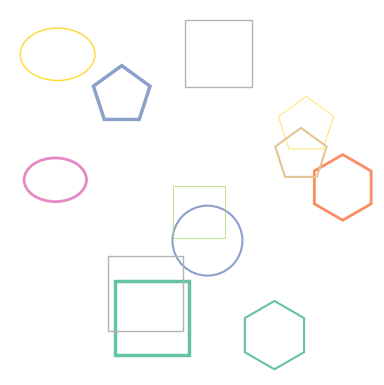[{"shape": "square", "thickness": 2.5, "radius": 0.48, "center": [0.395, 0.175]}, {"shape": "hexagon", "thickness": 1.5, "radius": 0.44, "center": [0.713, 0.13]}, {"shape": "hexagon", "thickness": 2, "radius": 0.43, "center": [0.89, 0.513]}, {"shape": "circle", "thickness": 1.5, "radius": 0.45, "center": [0.539, 0.375]}, {"shape": "pentagon", "thickness": 2.5, "radius": 0.39, "center": [0.316, 0.752]}, {"shape": "oval", "thickness": 2, "radius": 0.41, "center": [0.144, 0.533]}, {"shape": "square", "thickness": 0.5, "radius": 0.34, "center": [0.517, 0.449]}, {"shape": "pentagon", "thickness": 0.5, "radius": 0.38, "center": [0.795, 0.674]}, {"shape": "oval", "thickness": 1, "radius": 0.49, "center": [0.15, 0.859]}, {"shape": "pentagon", "thickness": 1.5, "radius": 0.35, "center": [0.782, 0.598]}, {"shape": "square", "thickness": 1, "radius": 0.49, "center": [0.379, 0.239]}, {"shape": "square", "thickness": 1, "radius": 0.43, "center": [0.567, 0.861]}]